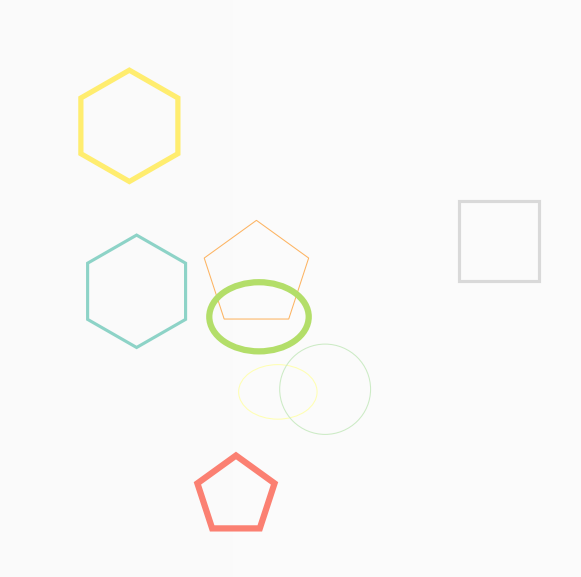[{"shape": "hexagon", "thickness": 1.5, "radius": 0.49, "center": [0.235, 0.495]}, {"shape": "oval", "thickness": 0.5, "radius": 0.34, "center": [0.478, 0.321]}, {"shape": "pentagon", "thickness": 3, "radius": 0.35, "center": [0.406, 0.141]}, {"shape": "pentagon", "thickness": 0.5, "radius": 0.47, "center": [0.441, 0.523]}, {"shape": "oval", "thickness": 3, "radius": 0.43, "center": [0.446, 0.451]}, {"shape": "square", "thickness": 1.5, "radius": 0.35, "center": [0.859, 0.582]}, {"shape": "circle", "thickness": 0.5, "radius": 0.39, "center": [0.559, 0.325]}, {"shape": "hexagon", "thickness": 2.5, "radius": 0.48, "center": [0.223, 0.781]}]